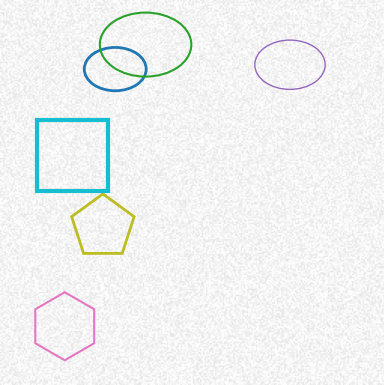[{"shape": "oval", "thickness": 2, "radius": 0.4, "center": [0.299, 0.821]}, {"shape": "oval", "thickness": 1.5, "radius": 0.59, "center": [0.378, 0.884]}, {"shape": "oval", "thickness": 1, "radius": 0.46, "center": [0.753, 0.832]}, {"shape": "hexagon", "thickness": 1.5, "radius": 0.44, "center": [0.168, 0.153]}, {"shape": "pentagon", "thickness": 2, "radius": 0.43, "center": [0.267, 0.411]}, {"shape": "square", "thickness": 3, "radius": 0.46, "center": [0.188, 0.596]}]